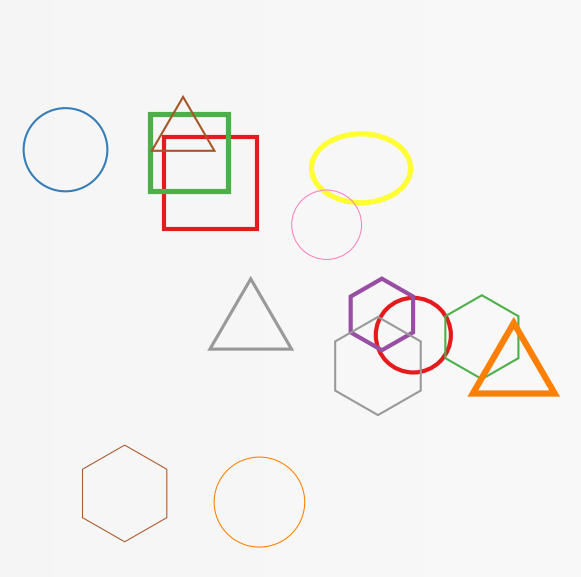[{"shape": "square", "thickness": 2, "radius": 0.4, "center": [0.362, 0.683]}, {"shape": "circle", "thickness": 2, "radius": 0.32, "center": [0.711, 0.419]}, {"shape": "circle", "thickness": 1, "radius": 0.36, "center": [0.113, 0.74]}, {"shape": "hexagon", "thickness": 1, "radius": 0.36, "center": [0.829, 0.415]}, {"shape": "square", "thickness": 2.5, "radius": 0.34, "center": [0.324, 0.735]}, {"shape": "hexagon", "thickness": 2, "radius": 0.31, "center": [0.657, 0.455]}, {"shape": "triangle", "thickness": 3, "radius": 0.41, "center": [0.884, 0.358]}, {"shape": "circle", "thickness": 0.5, "radius": 0.39, "center": [0.446, 0.13]}, {"shape": "oval", "thickness": 2.5, "radius": 0.43, "center": [0.621, 0.708]}, {"shape": "hexagon", "thickness": 0.5, "radius": 0.42, "center": [0.214, 0.145]}, {"shape": "triangle", "thickness": 1, "radius": 0.31, "center": [0.315, 0.769]}, {"shape": "circle", "thickness": 0.5, "radius": 0.3, "center": [0.562, 0.61]}, {"shape": "hexagon", "thickness": 1, "radius": 0.42, "center": [0.65, 0.365]}, {"shape": "triangle", "thickness": 1.5, "radius": 0.41, "center": [0.431, 0.435]}]